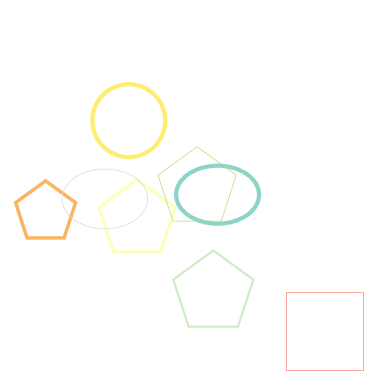[{"shape": "oval", "thickness": 3, "radius": 0.54, "center": [0.565, 0.494]}, {"shape": "pentagon", "thickness": 2, "radius": 0.52, "center": [0.356, 0.429]}, {"shape": "square", "thickness": 0.5, "radius": 0.5, "center": [0.843, 0.14]}, {"shape": "pentagon", "thickness": 2.5, "radius": 0.41, "center": [0.118, 0.448]}, {"shape": "pentagon", "thickness": 0.5, "radius": 0.53, "center": [0.512, 0.512]}, {"shape": "oval", "thickness": 0.5, "radius": 0.56, "center": [0.272, 0.483]}, {"shape": "pentagon", "thickness": 1.5, "radius": 0.55, "center": [0.554, 0.24]}, {"shape": "circle", "thickness": 3, "radius": 0.47, "center": [0.335, 0.687]}]